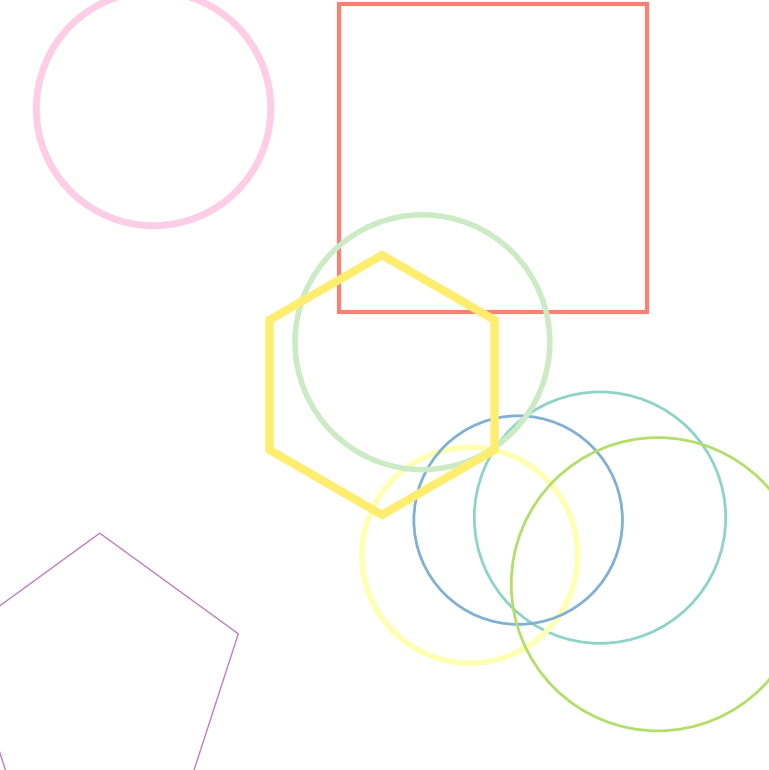[{"shape": "circle", "thickness": 1, "radius": 0.82, "center": [0.779, 0.328]}, {"shape": "circle", "thickness": 2, "radius": 0.7, "center": [0.61, 0.279]}, {"shape": "square", "thickness": 1.5, "radius": 1.0, "center": [0.64, 0.795]}, {"shape": "circle", "thickness": 1, "radius": 0.68, "center": [0.673, 0.325]}, {"shape": "circle", "thickness": 1, "radius": 0.95, "center": [0.854, 0.241]}, {"shape": "circle", "thickness": 2.5, "radius": 0.76, "center": [0.199, 0.859]}, {"shape": "pentagon", "thickness": 0.5, "radius": 0.95, "center": [0.13, 0.118]}, {"shape": "circle", "thickness": 2, "radius": 0.83, "center": [0.549, 0.556]}, {"shape": "hexagon", "thickness": 3, "radius": 0.84, "center": [0.496, 0.5]}]